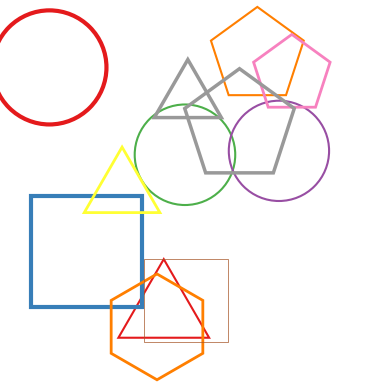[{"shape": "triangle", "thickness": 1.5, "radius": 0.68, "center": [0.425, 0.191]}, {"shape": "circle", "thickness": 3, "radius": 0.74, "center": [0.128, 0.825]}, {"shape": "square", "thickness": 3, "radius": 0.72, "center": [0.224, 0.346]}, {"shape": "circle", "thickness": 1.5, "radius": 0.65, "center": [0.48, 0.598]}, {"shape": "circle", "thickness": 1.5, "radius": 0.65, "center": [0.725, 0.608]}, {"shape": "hexagon", "thickness": 2, "radius": 0.69, "center": [0.408, 0.151]}, {"shape": "pentagon", "thickness": 1.5, "radius": 0.63, "center": [0.668, 0.855]}, {"shape": "triangle", "thickness": 2, "radius": 0.57, "center": [0.317, 0.505]}, {"shape": "square", "thickness": 0.5, "radius": 0.54, "center": [0.483, 0.219]}, {"shape": "pentagon", "thickness": 2, "radius": 0.52, "center": [0.758, 0.806]}, {"shape": "triangle", "thickness": 2.5, "radius": 0.5, "center": [0.488, 0.745]}, {"shape": "pentagon", "thickness": 2.5, "radius": 0.75, "center": [0.622, 0.672]}]